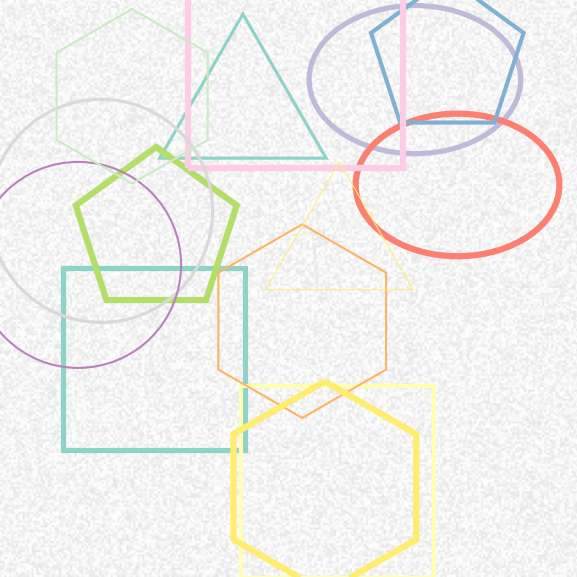[{"shape": "square", "thickness": 2.5, "radius": 0.79, "center": [0.266, 0.378]}, {"shape": "triangle", "thickness": 1.5, "radius": 0.83, "center": [0.421, 0.808]}, {"shape": "square", "thickness": 2, "radius": 0.83, "center": [0.584, 0.165]}, {"shape": "oval", "thickness": 2.5, "radius": 0.92, "center": [0.718, 0.861]}, {"shape": "oval", "thickness": 3, "radius": 0.88, "center": [0.792, 0.679]}, {"shape": "pentagon", "thickness": 2, "radius": 0.69, "center": [0.775, 0.899]}, {"shape": "hexagon", "thickness": 1, "radius": 0.84, "center": [0.523, 0.443]}, {"shape": "pentagon", "thickness": 3, "radius": 0.73, "center": [0.271, 0.598]}, {"shape": "square", "thickness": 3, "radius": 0.93, "center": [0.512, 0.894]}, {"shape": "circle", "thickness": 1.5, "radius": 0.97, "center": [0.175, 0.634]}, {"shape": "circle", "thickness": 1, "radius": 0.89, "center": [0.135, 0.54]}, {"shape": "hexagon", "thickness": 1, "radius": 0.76, "center": [0.229, 0.832]}, {"shape": "hexagon", "thickness": 3, "radius": 0.91, "center": [0.563, 0.156]}, {"shape": "triangle", "thickness": 0.5, "radius": 0.74, "center": [0.588, 0.571]}]